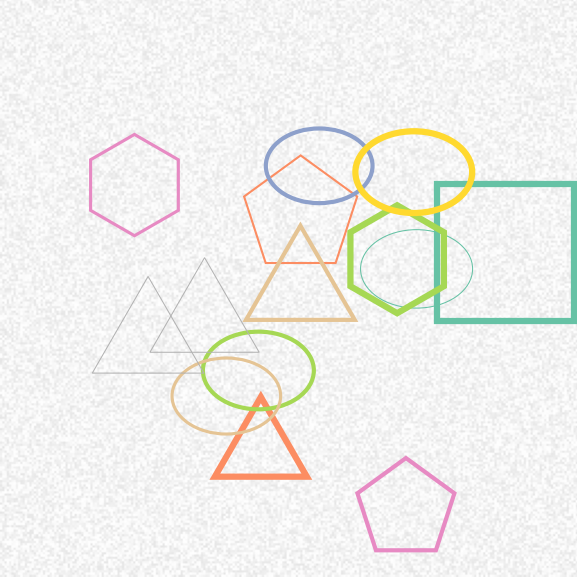[{"shape": "oval", "thickness": 0.5, "radius": 0.49, "center": [0.721, 0.534]}, {"shape": "square", "thickness": 3, "radius": 0.59, "center": [0.876, 0.561]}, {"shape": "pentagon", "thickness": 1, "radius": 0.51, "center": [0.521, 0.627]}, {"shape": "triangle", "thickness": 3, "radius": 0.46, "center": [0.452, 0.22]}, {"shape": "oval", "thickness": 2, "radius": 0.46, "center": [0.553, 0.712]}, {"shape": "hexagon", "thickness": 1.5, "radius": 0.44, "center": [0.233, 0.679]}, {"shape": "pentagon", "thickness": 2, "radius": 0.44, "center": [0.703, 0.118]}, {"shape": "oval", "thickness": 2, "radius": 0.48, "center": [0.447, 0.358]}, {"shape": "hexagon", "thickness": 3, "radius": 0.47, "center": [0.688, 0.55]}, {"shape": "oval", "thickness": 3, "radius": 0.51, "center": [0.717, 0.701]}, {"shape": "oval", "thickness": 1.5, "radius": 0.47, "center": [0.392, 0.313]}, {"shape": "triangle", "thickness": 2, "radius": 0.54, "center": [0.52, 0.5]}, {"shape": "triangle", "thickness": 0.5, "radius": 0.55, "center": [0.354, 0.444]}, {"shape": "triangle", "thickness": 0.5, "radius": 0.56, "center": [0.256, 0.409]}]